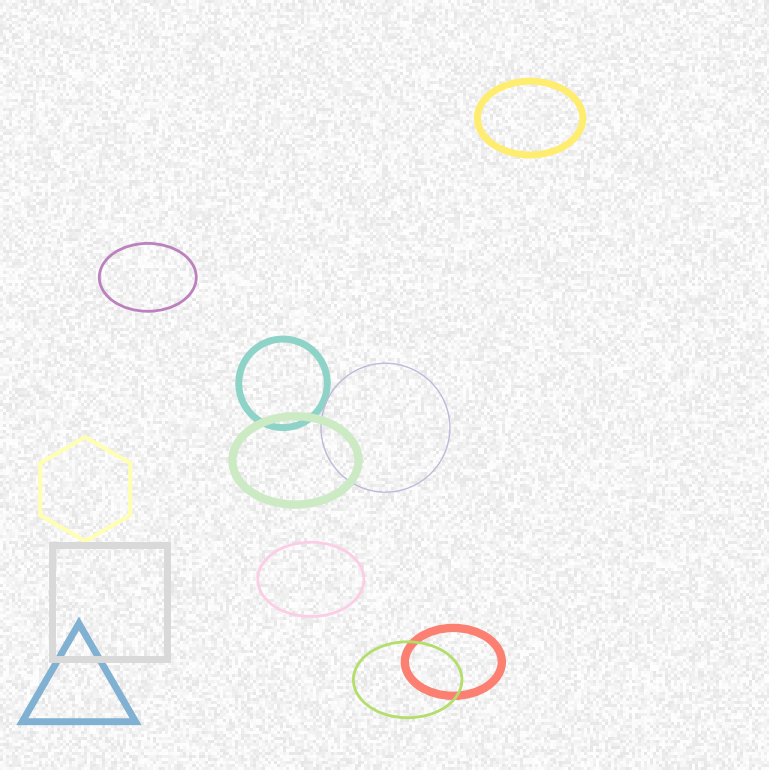[{"shape": "circle", "thickness": 2.5, "radius": 0.29, "center": [0.368, 0.502]}, {"shape": "hexagon", "thickness": 1.5, "radius": 0.34, "center": [0.111, 0.365]}, {"shape": "circle", "thickness": 0.5, "radius": 0.42, "center": [0.501, 0.445]}, {"shape": "oval", "thickness": 3, "radius": 0.31, "center": [0.589, 0.14]}, {"shape": "triangle", "thickness": 2.5, "radius": 0.43, "center": [0.102, 0.105]}, {"shape": "oval", "thickness": 1, "radius": 0.35, "center": [0.529, 0.117]}, {"shape": "oval", "thickness": 1, "radius": 0.34, "center": [0.404, 0.248]}, {"shape": "square", "thickness": 2.5, "radius": 0.37, "center": [0.142, 0.218]}, {"shape": "oval", "thickness": 1, "radius": 0.31, "center": [0.192, 0.64]}, {"shape": "oval", "thickness": 3, "radius": 0.41, "center": [0.384, 0.402]}, {"shape": "oval", "thickness": 2.5, "radius": 0.34, "center": [0.688, 0.847]}]